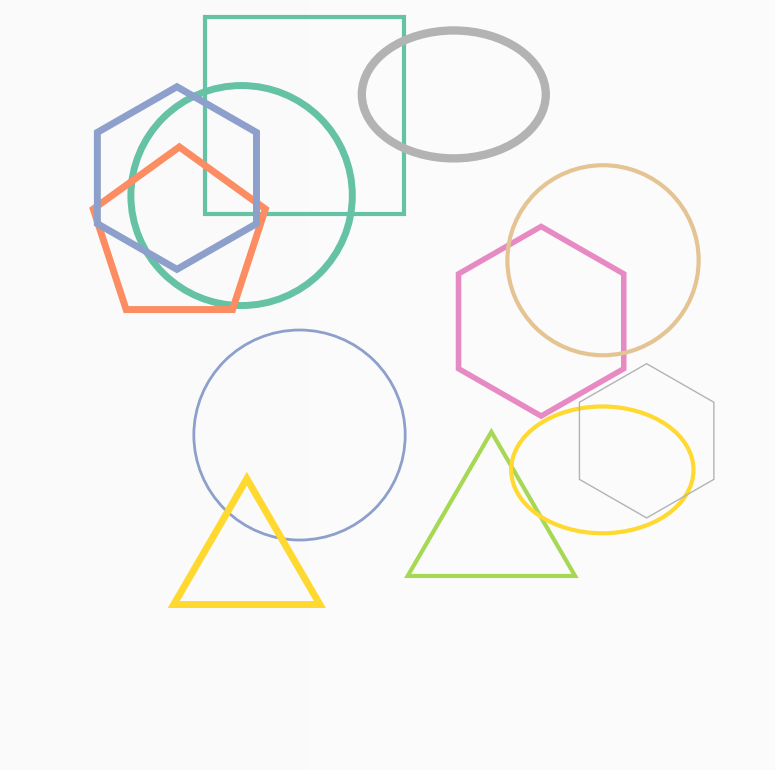[{"shape": "circle", "thickness": 2.5, "radius": 0.71, "center": [0.312, 0.746]}, {"shape": "square", "thickness": 1.5, "radius": 0.64, "center": [0.392, 0.85]}, {"shape": "pentagon", "thickness": 2.5, "radius": 0.58, "center": [0.231, 0.692]}, {"shape": "circle", "thickness": 1, "radius": 0.68, "center": [0.386, 0.435]}, {"shape": "hexagon", "thickness": 2.5, "radius": 0.59, "center": [0.228, 0.769]}, {"shape": "hexagon", "thickness": 2, "radius": 0.62, "center": [0.698, 0.583]}, {"shape": "triangle", "thickness": 1.5, "radius": 0.62, "center": [0.634, 0.314]}, {"shape": "triangle", "thickness": 2.5, "radius": 0.54, "center": [0.318, 0.269]}, {"shape": "oval", "thickness": 1.5, "radius": 0.59, "center": [0.777, 0.39]}, {"shape": "circle", "thickness": 1.5, "radius": 0.62, "center": [0.778, 0.662]}, {"shape": "hexagon", "thickness": 0.5, "radius": 0.5, "center": [0.834, 0.428]}, {"shape": "oval", "thickness": 3, "radius": 0.59, "center": [0.586, 0.877]}]